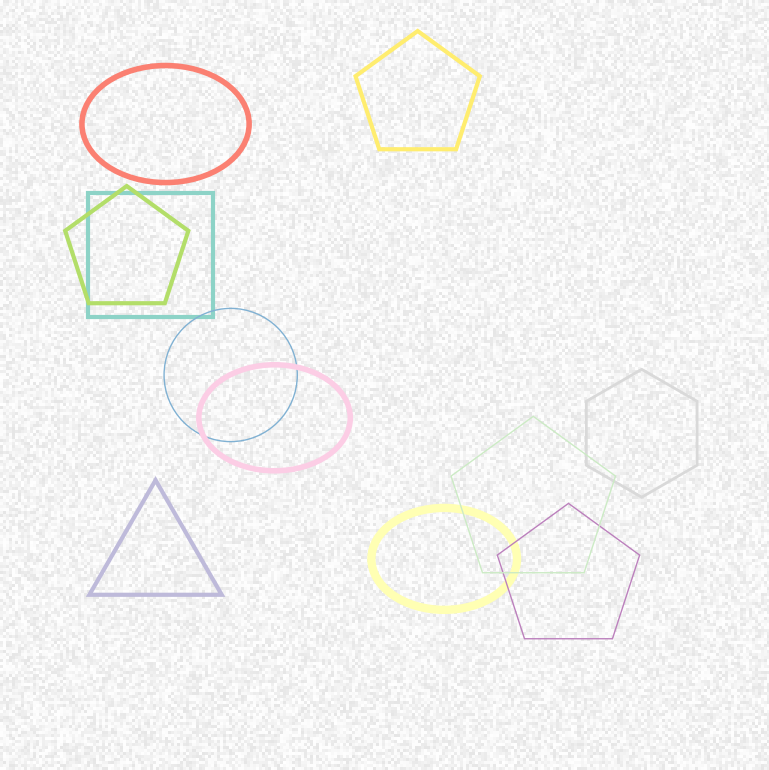[{"shape": "square", "thickness": 1.5, "radius": 0.4, "center": [0.196, 0.669]}, {"shape": "oval", "thickness": 3, "radius": 0.47, "center": [0.577, 0.274]}, {"shape": "triangle", "thickness": 1.5, "radius": 0.5, "center": [0.202, 0.277]}, {"shape": "oval", "thickness": 2, "radius": 0.54, "center": [0.215, 0.839]}, {"shape": "circle", "thickness": 0.5, "radius": 0.43, "center": [0.3, 0.513]}, {"shape": "pentagon", "thickness": 1.5, "radius": 0.42, "center": [0.165, 0.674]}, {"shape": "oval", "thickness": 2, "radius": 0.49, "center": [0.357, 0.457]}, {"shape": "hexagon", "thickness": 1, "radius": 0.42, "center": [0.833, 0.437]}, {"shape": "pentagon", "thickness": 0.5, "radius": 0.49, "center": [0.738, 0.249]}, {"shape": "pentagon", "thickness": 0.5, "radius": 0.56, "center": [0.693, 0.347]}, {"shape": "pentagon", "thickness": 1.5, "radius": 0.42, "center": [0.542, 0.875]}]